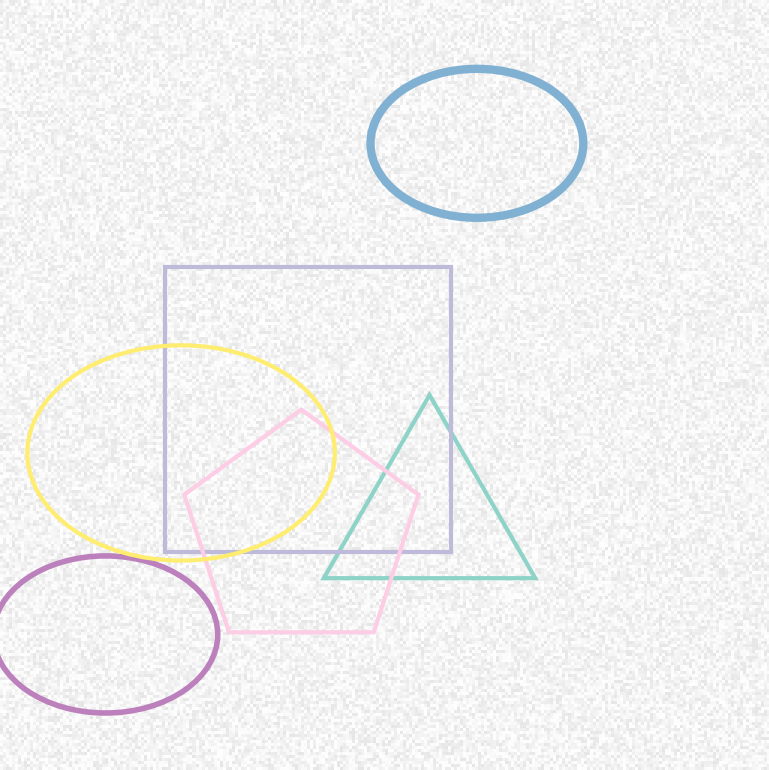[{"shape": "triangle", "thickness": 1.5, "radius": 0.79, "center": [0.558, 0.328]}, {"shape": "square", "thickness": 1.5, "radius": 0.93, "center": [0.4, 0.468]}, {"shape": "oval", "thickness": 3, "radius": 0.69, "center": [0.619, 0.814]}, {"shape": "pentagon", "thickness": 1.5, "radius": 0.8, "center": [0.391, 0.308]}, {"shape": "oval", "thickness": 2, "radius": 0.73, "center": [0.137, 0.176]}, {"shape": "oval", "thickness": 1.5, "radius": 1.0, "center": [0.235, 0.412]}]